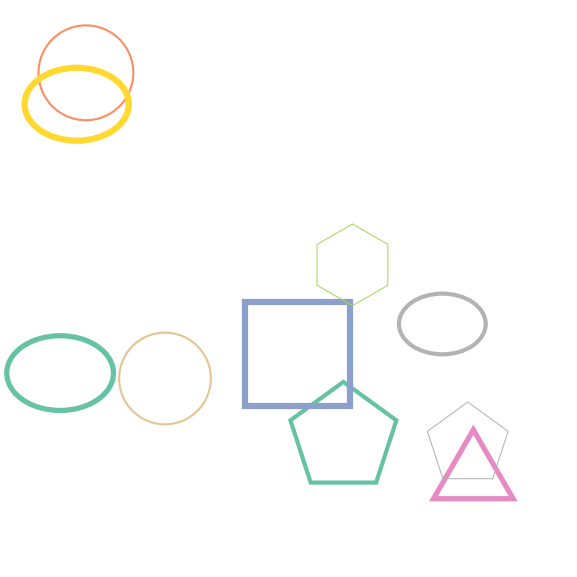[{"shape": "oval", "thickness": 2.5, "radius": 0.46, "center": [0.104, 0.353]}, {"shape": "pentagon", "thickness": 2, "radius": 0.48, "center": [0.595, 0.241]}, {"shape": "circle", "thickness": 1, "radius": 0.41, "center": [0.149, 0.873]}, {"shape": "square", "thickness": 3, "radius": 0.45, "center": [0.515, 0.386]}, {"shape": "triangle", "thickness": 2.5, "radius": 0.4, "center": [0.82, 0.175]}, {"shape": "hexagon", "thickness": 0.5, "radius": 0.35, "center": [0.61, 0.541]}, {"shape": "oval", "thickness": 3, "radius": 0.45, "center": [0.133, 0.819]}, {"shape": "circle", "thickness": 1, "radius": 0.4, "center": [0.286, 0.344]}, {"shape": "oval", "thickness": 2, "radius": 0.38, "center": [0.766, 0.438]}, {"shape": "pentagon", "thickness": 0.5, "radius": 0.37, "center": [0.81, 0.23]}]